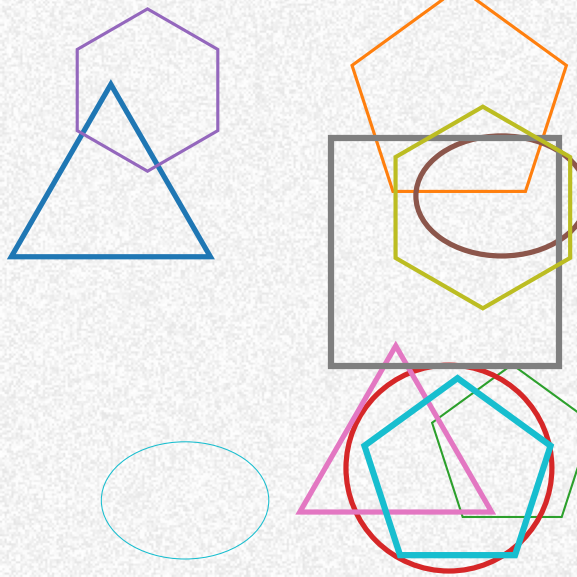[{"shape": "triangle", "thickness": 2.5, "radius": 1.0, "center": [0.192, 0.654]}, {"shape": "pentagon", "thickness": 1.5, "radius": 0.98, "center": [0.795, 0.826]}, {"shape": "pentagon", "thickness": 1, "radius": 0.73, "center": [0.887, 0.222]}, {"shape": "circle", "thickness": 2.5, "radius": 0.89, "center": [0.777, 0.189]}, {"shape": "hexagon", "thickness": 1.5, "radius": 0.7, "center": [0.255, 0.843]}, {"shape": "oval", "thickness": 2.5, "radius": 0.74, "center": [0.869, 0.66]}, {"shape": "triangle", "thickness": 2.5, "radius": 0.96, "center": [0.685, 0.208]}, {"shape": "square", "thickness": 3, "radius": 0.99, "center": [0.771, 0.563]}, {"shape": "hexagon", "thickness": 2, "radius": 0.87, "center": [0.836, 0.64]}, {"shape": "oval", "thickness": 0.5, "radius": 0.72, "center": [0.32, 0.133]}, {"shape": "pentagon", "thickness": 3, "radius": 0.85, "center": [0.792, 0.175]}]